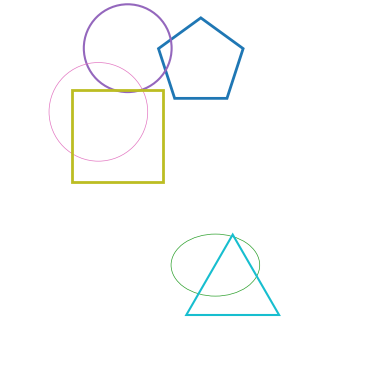[{"shape": "pentagon", "thickness": 2, "radius": 0.58, "center": [0.522, 0.838]}, {"shape": "oval", "thickness": 0.5, "radius": 0.58, "center": [0.559, 0.311]}, {"shape": "circle", "thickness": 1.5, "radius": 0.57, "center": [0.332, 0.875]}, {"shape": "circle", "thickness": 0.5, "radius": 0.64, "center": [0.256, 0.709]}, {"shape": "square", "thickness": 2, "radius": 0.59, "center": [0.306, 0.647]}, {"shape": "triangle", "thickness": 1.5, "radius": 0.7, "center": [0.604, 0.251]}]